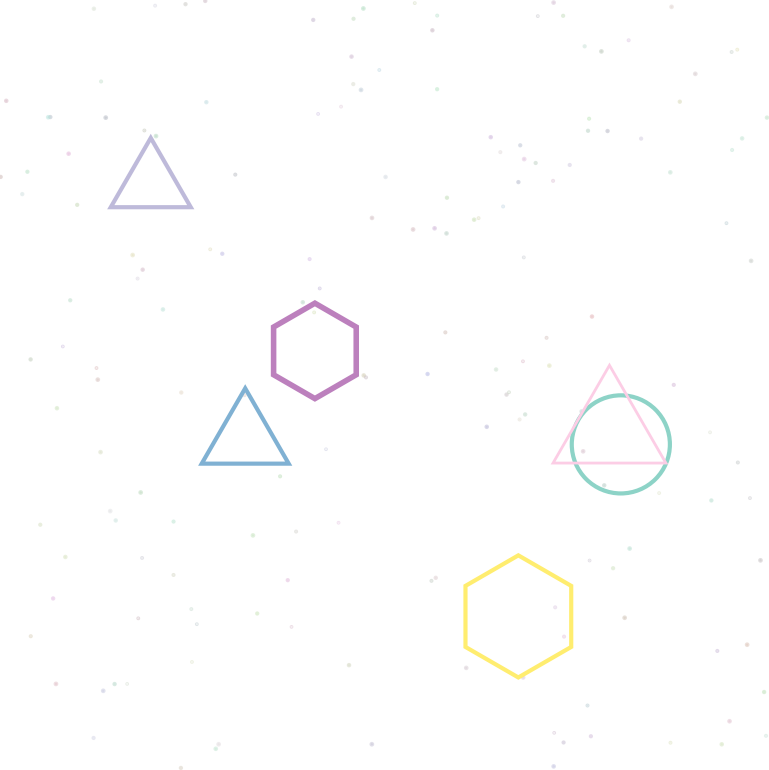[{"shape": "circle", "thickness": 1.5, "radius": 0.32, "center": [0.806, 0.423]}, {"shape": "triangle", "thickness": 1.5, "radius": 0.3, "center": [0.196, 0.761]}, {"shape": "triangle", "thickness": 1.5, "radius": 0.33, "center": [0.318, 0.43]}, {"shape": "triangle", "thickness": 1, "radius": 0.42, "center": [0.792, 0.441]}, {"shape": "hexagon", "thickness": 2, "radius": 0.31, "center": [0.409, 0.544]}, {"shape": "hexagon", "thickness": 1.5, "radius": 0.4, "center": [0.673, 0.199]}]